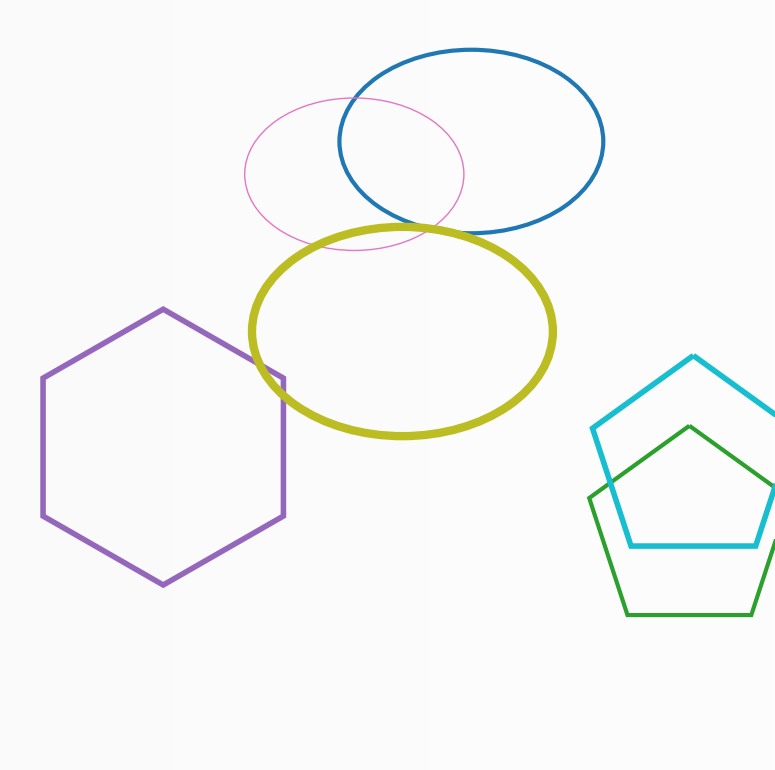[{"shape": "oval", "thickness": 1.5, "radius": 0.85, "center": [0.608, 0.816]}, {"shape": "pentagon", "thickness": 1.5, "radius": 0.68, "center": [0.89, 0.311]}, {"shape": "hexagon", "thickness": 2, "radius": 0.9, "center": [0.211, 0.419]}, {"shape": "oval", "thickness": 0.5, "radius": 0.71, "center": [0.457, 0.774]}, {"shape": "oval", "thickness": 3, "radius": 0.97, "center": [0.519, 0.569]}, {"shape": "pentagon", "thickness": 2, "radius": 0.68, "center": [0.895, 0.401]}]